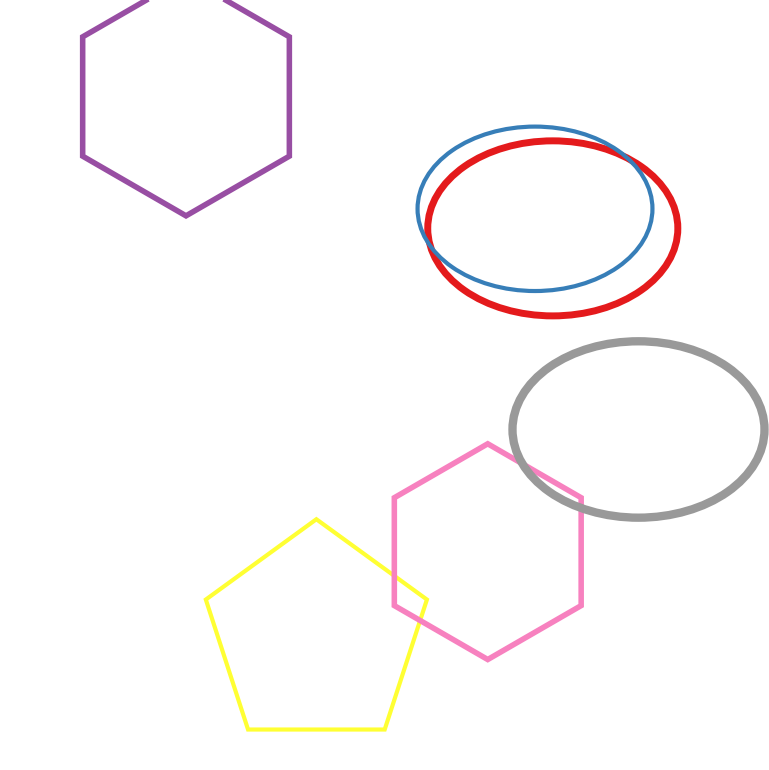[{"shape": "oval", "thickness": 2.5, "radius": 0.81, "center": [0.718, 0.703]}, {"shape": "oval", "thickness": 1.5, "radius": 0.76, "center": [0.695, 0.729]}, {"shape": "hexagon", "thickness": 2, "radius": 0.77, "center": [0.242, 0.875]}, {"shape": "pentagon", "thickness": 1.5, "radius": 0.75, "center": [0.411, 0.175]}, {"shape": "hexagon", "thickness": 2, "radius": 0.7, "center": [0.633, 0.284]}, {"shape": "oval", "thickness": 3, "radius": 0.82, "center": [0.829, 0.442]}]